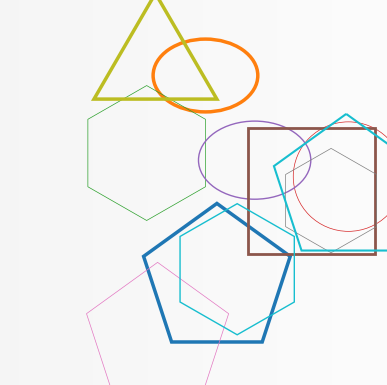[{"shape": "pentagon", "thickness": 2.5, "radius": 0.99, "center": [0.56, 0.273]}, {"shape": "oval", "thickness": 2.5, "radius": 0.68, "center": [0.53, 0.804]}, {"shape": "hexagon", "thickness": 0.5, "radius": 0.88, "center": [0.379, 0.603]}, {"shape": "circle", "thickness": 0.5, "radius": 0.71, "center": [0.899, 0.541]}, {"shape": "oval", "thickness": 1, "radius": 0.72, "center": [0.657, 0.584]}, {"shape": "square", "thickness": 2, "radius": 0.82, "center": [0.803, 0.503]}, {"shape": "pentagon", "thickness": 0.5, "radius": 0.96, "center": [0.407, 0.126]}, {"shape": "hexagon", "thickness": 0.5, "radius": 0.68, "center": [0.854, 0.479]}, {"shape": "triangle", "thickness": 2.5, "radius": 0.92, "center": [0.401, 0.834]}, {"shape": "hexagon", "thickness": 1, "radius": 0.85, "center": [0.612, 0.301]}, {"shape": "pentagon", "thickness": 1.5, "radius": 0.98, "center": [0.893, 0.508]}]